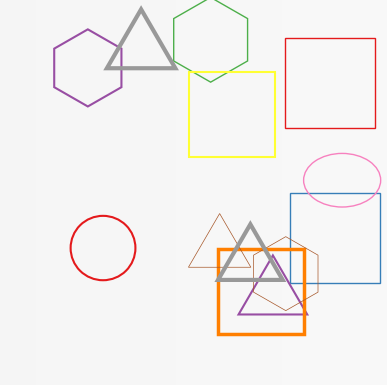[{"shape": "circle", "thickness": 1.5, "radius": 0.42, "center": [0.266, 0.356]}, {"shape": "square", "thickness": 1, "radius": 0.58, "center": [0.851, 0.784]}, {"shape": "square", "thickness": 1, "radius": 0.59, "center": [0.865, 0.382]}, {"shape": "hexagon", "thickness": 1, "radius": 0.55, "center": [0.544, 0.897]}, {"shape": "triangle", "thickness": 1.5, "radius": 0.51, "center": [0.704, 0.234]}, {"shape": "hexagon", "thickness": 1.5, "radius": 0.5, "center": [0.227, 0.824]}, {"shape": "square", "thickness": 2.5, "radius": 0.55, "center": [0.674, 0.244]}, {"shape": "square", "thickness": 1.5, "radius": 0.56, "center": [0.599, 0.703]}, {"shape": "triangle", "thickness": 0.5, "radius": 0.47, "center": [0.567, 0.352]}, {"shape": "hexagon", "thickness": 0.5, "radius": 0.48, "center": [0.737, 0.289]}, {"shape": "oval", "thickness": 1, "radius": 0.5, "center": [0.883, 0.532]}, {"shape": "triangle", "thickness": 3, "radius": 0.48, "center": [0.646, 0.321]}, {"shape": "triangle", "thickness": 3, "radius": 0.51, "center": [0.364, 0.874]}]